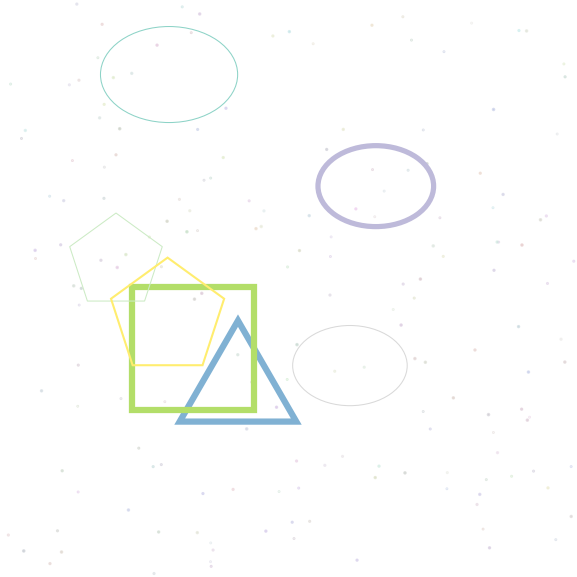[{"shape": "oval", "thickness": 0.5, "radius": 0.59, "center": [0.293, 0.87]}, {"shape": "oval", "thickness": 2.5, "radius": 0.5, "center": [0.651, 0.677]}, {"shape": "triangle", "thickness": 3, "radius": 0.58, "center": [0.412, 0.327]}, {"shape": "square", "thickness": 3, "radius": 0.53, "center": [0.334, 0.396]}, {"shape": "oval", "thickness": 0.5, "radius": 0.5, "center": [0.606, 0.366]}, {"shape": "pentagon", "thickness": 0.5, "radius": 0.42, "center": [0.201, 0.546]}, {"shape": "pentagon", "thickness": 1, "radius": 0.51, "center": [0.29, 0.45]}]